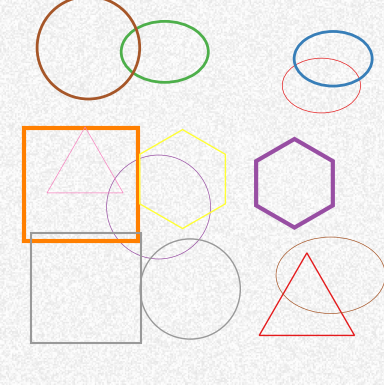[{"shape": "triangle", "thickness": 1, "radius": 0.71, "center": [0.797, 0.2]}, {"shape": "oval", "thickness": 0.5, "radius": 0.51, "center": [0.835, 0.778]}, {"shape": "oval", "thickness": 2, "radius": 0.51, "center": [0.865, 0.847]}, {"shape": "oval", "thickness": 2, "radius": 0.57, "center": [0.428, 0.865]}, {"shape": "hexagon", "thickness": 3, "radius": 0.58, "center": [0.765, 0.524]}, {"shape": "circle", "thickness": 0.5, "radius": 0.68, "center": [0.412, 0.462]}, {"shape": "square", "thickness": 3, "radius": 0.73, "center": [0.21, 0.521]}, {"shape": "hexagon", "thickness": 1, "radius": 0.64, "center": [0.474, 0.535]}, {"shape": "circle", "thickness": 2, "radius": 0.67, "center": [0.23, 0.876]}, {"shape": "oval", "thickness": 0.5, "radius": 0.71, "center": [0.859, 0.285]}, {"shape": "triangle", "thickness": 0.5, "radius": 0.57, "center": [0.221, 0.556]}, {"shape": "circle", "thickness": 1, "radius": 0.65, "center": [0.494, 0.249]}, {"shape": "square", "thickness": 1.5, "radius": 0.72, "center": [0.224, 0.251]}]